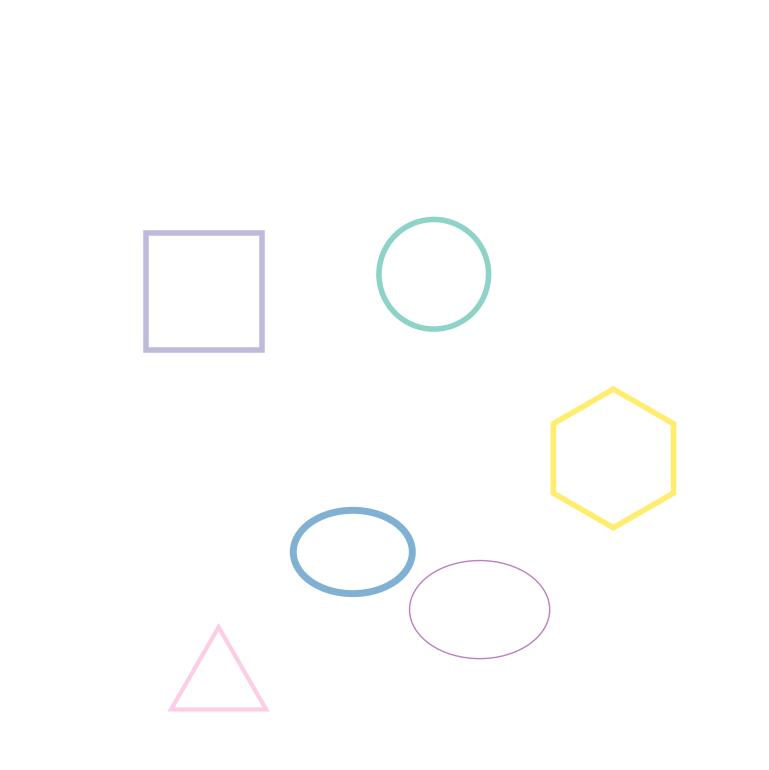[{"shape": "circle", "thickness": 2, "radius": 0.36, "center": [0.563, 0.644]}, {"shape": "square", "thickness": 2, "radius": 0.38, "center": [0.265, 0.622]}, {"shape": "oval", "thickness": 2.5, "radius": 0.39, "center": [0.458, 0.283]}, {"shape": "triangle", "thickness": 1.5, "radius": 0.36, "center": [0.284, 0.114]}, {"shape": "oval", "thickness": 0.5, "radius": 0.46, "center": [0.623, 0.208]}, {"shape": "hexagon", "thickness": 2, "radius": 0.45, "center": [0.797, 0.405]}]